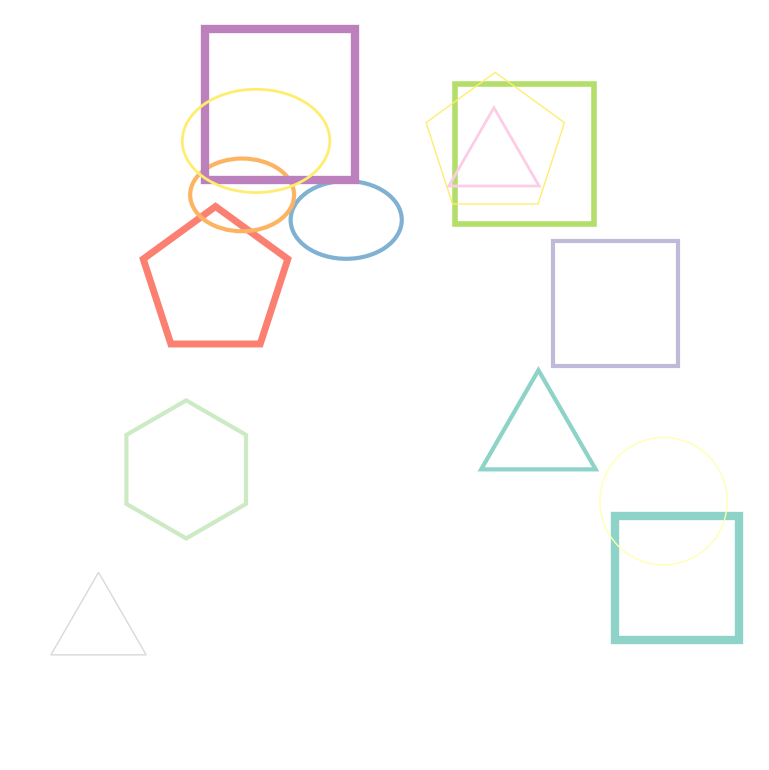[{"shape": "square", "thickness": 3, "radius": 0.4, "center": [0.88, 0.249]}, {"shape": "triangle", "thickness": 1.5, "radius": 0.43, "center": [0.699, 0.433]}, {"shape": "circle", "thickness": 0.5, "radius": 0.41, "center": [0.862, 0.349]}, {"shape": "square", "thickness": 1.5, "radius": 0.41, "center": [0.799, 0.606]}, {"shape": "pentagon", "thickness": 2.5, "radius": 0.49, "center": [0.28, 0.633]}, {"shape": "oval", "thickness": 1.5, "radius": 0.36, "center": [0.45, 0.714]}, {"shape": "oval", "thickness": 1.5, "radius": 0.34, "center": [0.314, 0.747]}, {"shape": "square", "thickness": 2, "radius": 0.45, "center": [0.681, 0.8]}, {"shape": "triangle", "thickness": 1, "radius": 0.34, "center": [0.641, 0.792]}, {"shape": "triangle", "thickness": 0.5, "radius": 0.36, "center": [0.128, 0.185]}, {"shape": "square", "thickness": 3, "radius": 0.49, "center": [0.364, 0.864]}, {"shape": "hexagon", "thickness": 1.5, "radius": 0.45, "center": [0.242, 0.39]}, {"shape": "pentagon", "thickness": 0.5, "radius": 0.47, "center": [0.643, 0.812]}, {"shape": "oval", "thickness": 1, "radius": 0.48, "center": [0.333, 0.817]}]